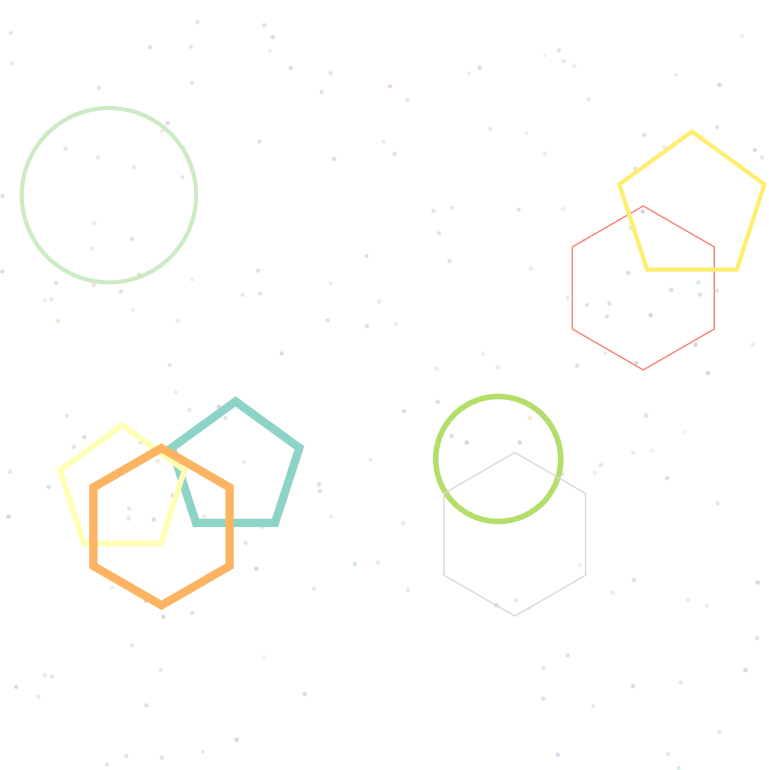[{"shape": "pentagon", "thickness": 3, "radius": 0.44, "center": [0.306, 0.391]}, {"shape": "pentagon", "thickness": 2, "radius": 0.42, "center": [0.159, 0.363]}, {"shape": "hexagon", "thickness": 0.5, "radius": 0.53, "center": [0.835, 0.626]}, {"shape": "hexagon", "thickness": 3, "radius": 0.51, "center": [0.21, 0.316]}, {"shape": "circle", "thickness": 2, "radius": 0.41, "center": [0.647, 0.404]}, {"shape": "hexagon", "thickness": 0.5, "radius": 0.53, "center": [0.669, 0.306]}, {"shape": "circle", "thickness": 1.5, "radius": 0.57, "center": [0.142, 0.746]}, {"shape": "pentagon", "thickness": 1.5, "radius": 0.5, "center": [0.899, 0.73]}]